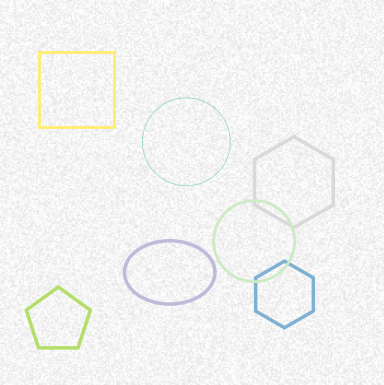[{"shape": "circle", "thickness": 0.5, "radius": 0.57, "center": [0.484, 0.632]}, {"shape": "oval", "thickness": 2.5, "radius": 0.59, "center": [0.441, 0.292]}, {"shape": "hexagon", "thickness": 2.5, "radius": 0.43, "center": [0.739, 0.235]}, {"shape": "pentagon", "thickness": 2.5, "radius": 0.44, "center": [0.151, 0.167]}, {"shape": "hexagon", "thickness": 2.5, "radius": 0.59, "center": [0.764, 0.527]}, {"shape": "circle", "thickness": 2, "radius": 0.53, "center": [0.66, 0.374]}, {"shape": "square", "thickness": 2, "radius": 0.49, "center": [0.199, 0.768]}]